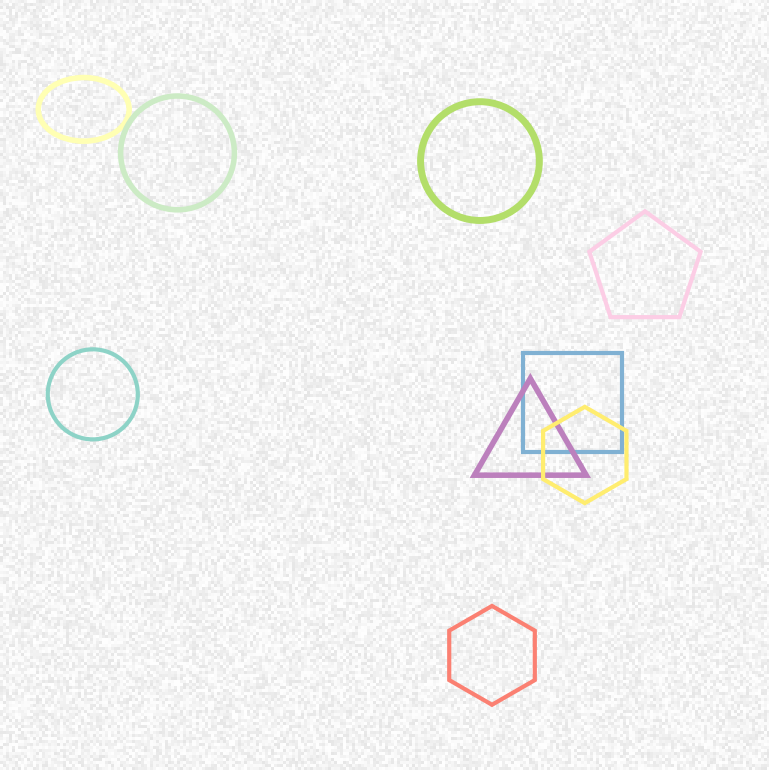[{"shape": "circle", "thickness": 1.5, "radius": 0.29, "center": [0.121, 0.488]}, {"shape": "oval", "thickness": 2, "radius": 0.3, "center": [0.109, 0.858]}, {"shape": "hexagon", "thickness": 1.5, "radius": 0.32, "center": [0.639, 0.149]}, {"shape": "square", "thickness": 1.5, "radius": 0.32, "center": [0.744, 0.477]}, {"shape": "circle", "thickness": 2.5, "radius": 0.39, "center": [0.623, 0.791]}, {"shape": "pentagon", "thickness": 1.5, "radius": 0.38, "center": [0.838, 0.65]}, {"shape": "triangle", "thickness": 2, "radius": 0.42, "center": [0.689, 0.425]}, {"shape": "circle", "thickness": 2, "radius": 0.37, "center": [0.231, 0.801]}, {"shape": "hexagon", "thickness": 1.5, "radius": 0.31, "center": [0.759, 0.409]}]